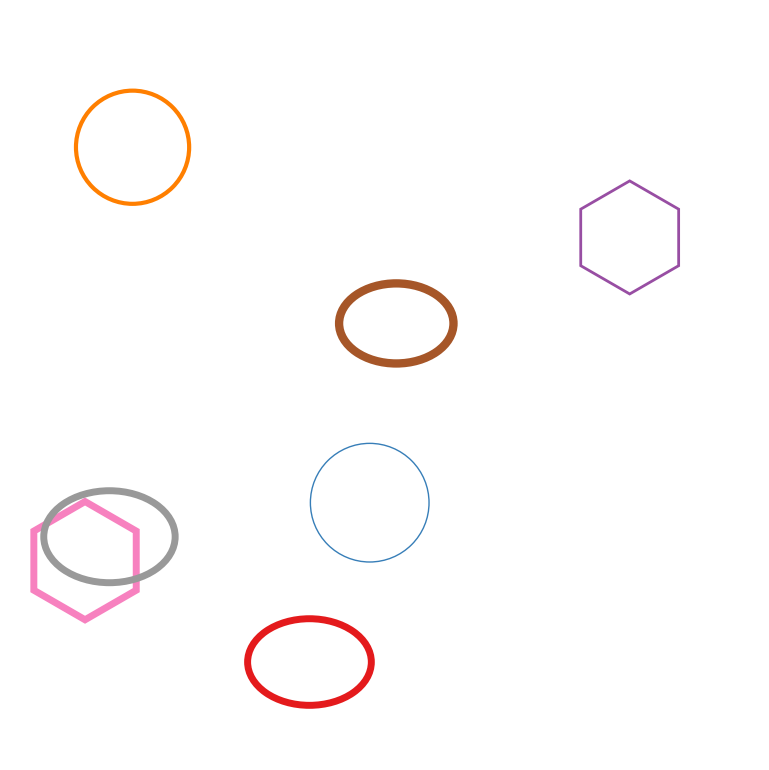[{"shape": "oval", "thickness": 2.5, "radius": 0.4, "center": [0.402, 0.14]}, {"shape": "circle", "thickness": 0.5, "radius": 0.39, "center": [0.48, 0.347]}, {"shape": "hexagon", "thickness": 1, "radius": 0.37, "center": [0.818, 0.692]}, {"shape": "circle", "thickness": 1.5, "radius": 0.37, "center": [0.172, 0.809]}, {"shape": "oval", "thickness": 3, "radius": 0.37, "center": [0.515, 0.58]}, {"shape": "hexagon", "thickness": 2.5, "radius": 0.38, "center": [0.11, 0.272]}, {"shape": "oval", "thickness": 2.5, "radius": 0.43, "center": [0.142, 0.303]}]